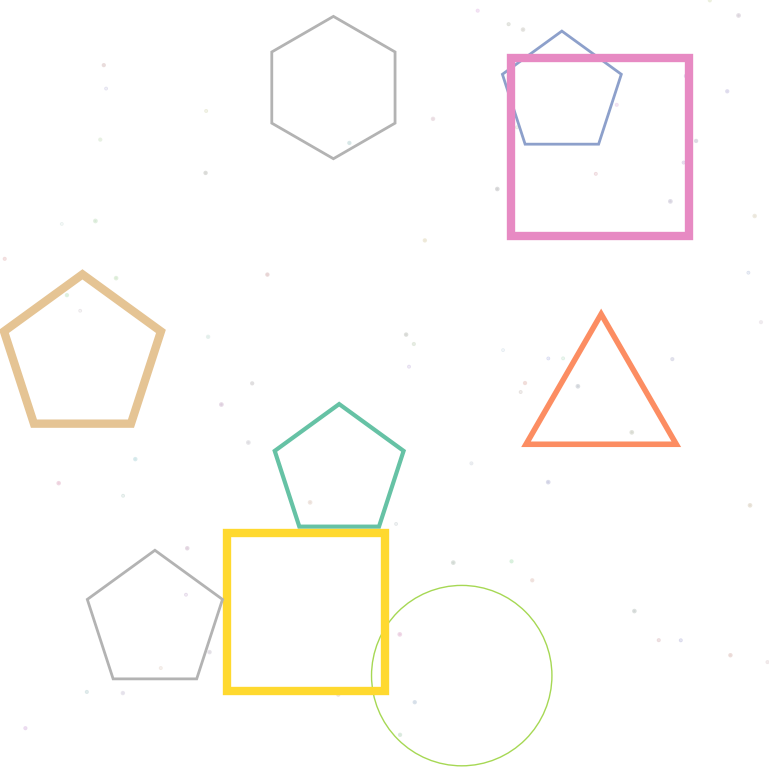[{"shape": "pentagon", "thickness": 1.5, "radius": 0.44, "center": [0.44, 0.387]}, {"shape": "triangle", "thickness": 2, "radius": 0.56, "center": [0.781, 0.479]}, {"shape": "pentagon", "thickness": 1, "radius": 0.41, "center": [0.73, 0.878]}, {"shape": "square", "thickness": 3, "radius": 0.58, "center": [0.779, 0.809]}, {"shape": "circle", "thickness": 0.5, "radius": 0.59, "center": [0.6, 0.123]}, {"shape": "square", "thickness": 3, "radius": 0.51, "center": [0.397, 0.205]}, {"shape": "pentagon", "thickness": 3, "radius": 0.54, "center": [0.107, 0.537]}, {"shape": "hexagon", "thickness": 1, "radius": 0.46, "center": [0.433, 0.886]}, {"shape": "pentagon", "thickness": 1, "radius": 0.46, "center": [0.201, 0.193]}]